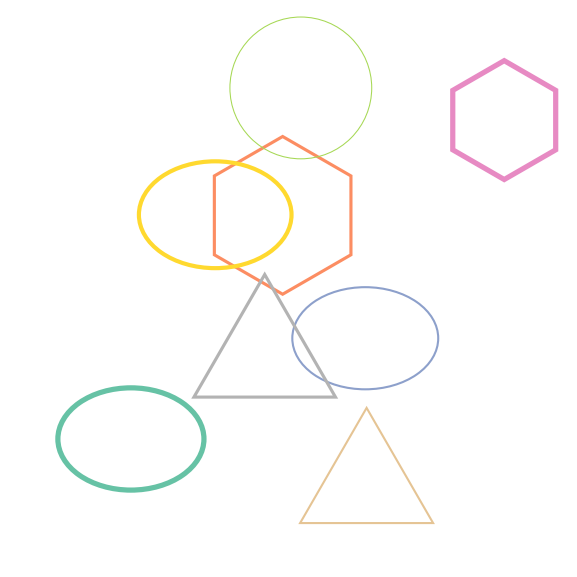[{"shape": "oval", "thickness": 2.5, "radius": 0.63, "center": [0.227, 0.239]}, {"shape": "hexagon", "thickness": 1.5, "radius": 0.68, "center": [0.489, 0.626]}, {"shape": "oval", "thickness": 1, "radius": 0.63, "center": [0.632, 0.413]}, {"shape": "hexagon", "thickness": 2.5, "radius": 0.51, "center": [0.873, 0.791]}, {"shape": "circle", "thickness": 0.5, "radius": 0.61, "center": [0.521, 0.847]}, {"shape": "oval", "thickness": 2, "radius": 0.66, "center": [0.373, 0.627]}, {"shape": "triangle", "thickness": 1, "radius": 0.66, "center": [0.635, 0.16]}, {"shape": "triangle", "thickness": 1.5, "radius": 0.71, "center": [0.458, 0.382]}]